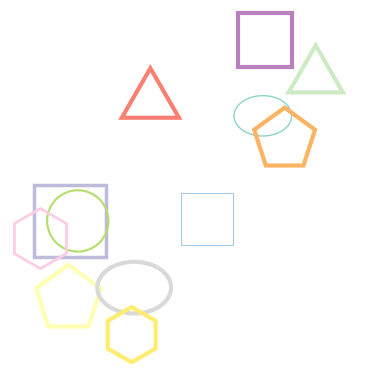[{"shape": "oval", "thickness": 1, "radius": 0.37, "center": [0.683, 0.699]}, {"shape": "pentagon", "thickness": 3, "radius": 0.44, "center": [0.178, 0.223]}, {"shape": "square", "thickness": 2.5, "radius": 0.47, "center": [0.182, 0.427]}, {"shape": "triangle", "thickness": 3, "radius": 0.43, "center": [0.391, 0.737]}, {"shape": "square", "thickness": 0.5, "radius": 0.33, "center": [0.538, 0.431]}, {"shape": "pentagon", "thickness": 3, "radius": 0.42, "center": [0.739, 0.637]}, {"shape": "circle", "thickness": 1.5, "radius": 0.4, "center": [0.202, 0.426]}, {"shape": "hexagon", "thickness": 2, "radius": 0.39, "center": [0.105, 0.38]}, {"shape": "oval", "thickness": 3, "radius": 0.48, "center": [0.349, 0.253]}, {"shape": "square", "thickness": 3, "radius": 0.35, "center": [0.688, 0.896]}, {"shape": "triangle", "thickness": 3, "radius": 0.41, "center": [0.82, 0.801]}, {"shape": "hexagon", "thickness": 3, "radius": 0.36, "center": [0.342, 0.131]}]